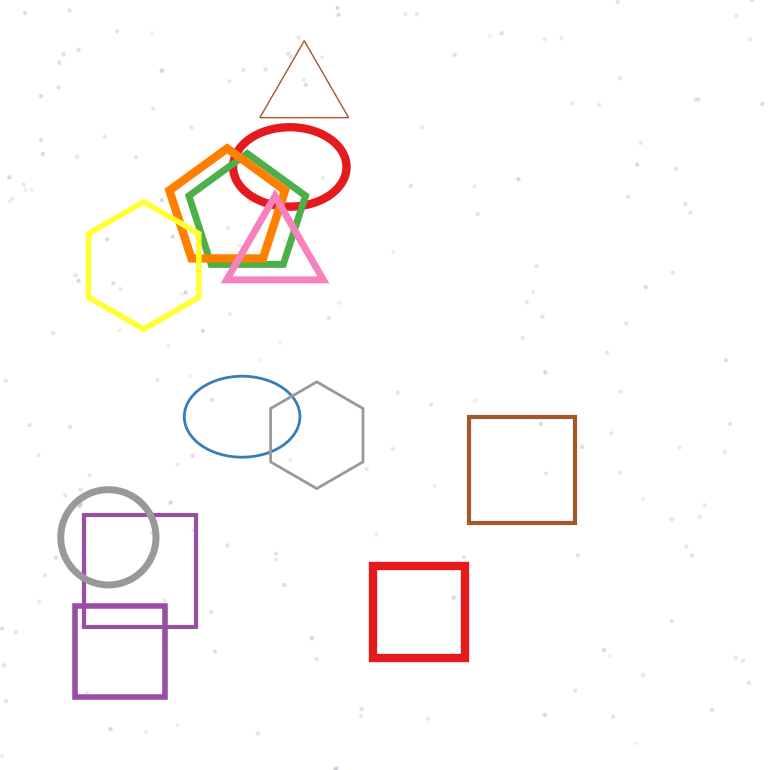[{"shape": "square", "thickness": 3, "radius": 0.3, "center": [0.544, 0.205]}, {"shape": "oval", "thickness": 3, "radius": 0.37, "center": [0.376, 0.783]}, {"shape": "oval", "thickness": 1, "radius": 0.38, "center": [0.314, 0.459]}, {"shape": "pentagon", "thickness": 2.5, "radius": 0.4, "center": [0.321, 0.721]}, {"shape": "square", "thickness": 2, "radius": 0.29, "center": [0.156, 0.154]}, {"shape": "square", "thickness": 1.5, "radius": 0.37, "center": [0.182, 0.259]}, {"shape": "pentagon", "thickness": 3, "radius": 0.39, "center": [0.295, 0.728]}, {"shape": "hexagon", "thickness": 2, "radius": 0.41, "center": [0.187, 0.655]}, {"shape": "triangle", "thickness": 0.5, "radius": 0.33, "center": [0.395, 0.88]}, {"shape": "square", "thickness": 1.5, "radius": 0.34, "center": [0.678, 0.39]}, {"shape": "triangle", "thickness": 2.5, "radius": 0.36, "center": [0.357, 0.673]}, {"shape": "hexagon", "thickness": 1, "radius": 0.35, "center": [0.411, 0.435]}, {"shape": "circle", "thickness": 2.5, "radius": 0.31, "center": [0.141, 0.302]}]